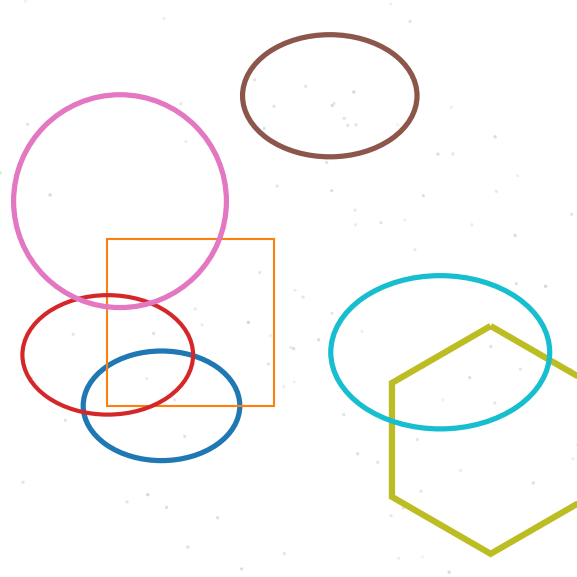[{"shape": "oval", "thickness": 2.5, "radius": 0.68, "center": [0.28, 0.296]}, {"shape": "square", "thickness": 1, "radius": 0.72, "center": [0.33, 0.44]}, {"shape": "oval", "thickness": 2, "radius": 0.74, "center": [0.187, 0.385]}, {"shape": "oval", "thickness": 2.5, "radius": 0.76, "center": [0.571, 0.833]}, {"shape": "circle", "thickness": 2.5, "radius": 0.92, "center": [0.208, 0.651]}, {"shape": "hexagon", "thickness": 3, "radius": 0.99, "center": [0.85, 0.237]}, {"shape": "oval", "thickness": 2.5, "radius": 0.95, "center": [0.762, 0.389]}]